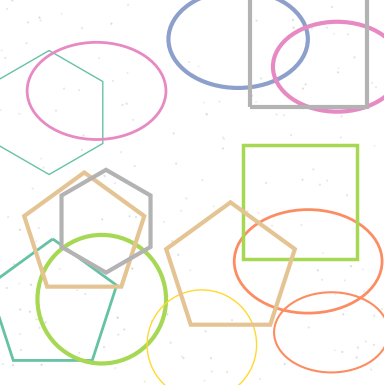[{"shape": "pentagon", "thickness": 2, "radius": 0.87, "center": [0.137, 0.205]}, {"shape": "hexagon", "thickness": 1, "radius": 0.81, "center": [0.128, 0.708]}, {"shape": "oval", "thickness": 2, "radius": 0.96, "center": [0.8, 0.321]}, {"shape": "oval", "thickness": 1.5, "radius": 0.74, "center": [0.861, 0.137]}, {"shape": "oval", "thickness": 3, "radius": 0.91, "center": [0.619, 0.898]}, {"shape": "oval", "thickness": 3, "radius": 0.83, "center": [0.876, 0.827]}, {"shape": "oval", "thickness": 2, "radius": 0.9, "center": [0.251, 0.764]}, {"shape": "circle", "thickness": 3, "radius": 0.83, "center": [0.264, 0.223]}, {"shape": "square", "thickness": 2.5, "radius": 0.74, "center": [0.779, 0.476]}, {"shape": "circle", "thickness": 1, "radius": 0.71, "center": [0.524, 0.105]}, {"shape": "pentagon", "thickness": 3, "radius": 0.82, "center": [0.219, 0.388]}, {"shape": "pentagon", "thickness": 3, "radius": 0.88, "center": [0.599, 0.299]}, {"shape": "hexagon", "thickness": 3, "radius": 0.67, "center": [0.275, 0.425]}, {"shape": "square", "thickness": 3, "radius": 0.76, "center": [0.801, 0.874]}]